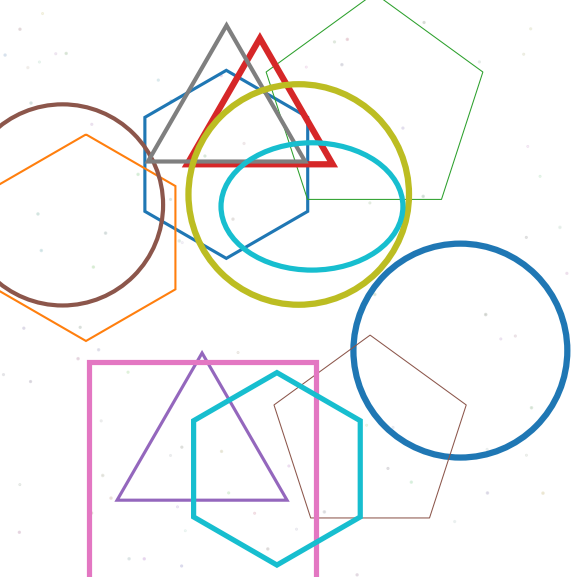[{"shape": "hexagon", "thickness": 1.5, "radius": 0.81, "center": [0.392, 0.715]}, {"shape": "circle", "thickness": 3, "radius": 0.93, "center": [0.797, 0.392]}, {"shape": "hexagon", "thickness": 1, "radius": 0.89, "center": [0.149, 0.588]}, {"shape": "pentagon", "thickness": 0.5, "radius": 0.99, "center": [0.648, 0.813]}, {"shape": "triangle", "thickness": 3, "radius": 0.73, "center": [0.45, 0.787]}, {"shape": "triangle", "thickness": 1.5, "radius": 0.85, "center": [0.35, 0.218]}, {"shape": "circle", "thickness": 2, "radius": 0.87, "center": [0.108, 0.644]}, {"shape": "pentagon", "thickness": 0.5, "radius": 0.88, "center": [0.641, 0.244]}, {"shape": "square", "thickness": 2.5, "radius": 0.98, "center": [0.351, 0.176]}, {"shape": "triangle", "thickness": 2, "radius": 0.79, "center": [0.392, 0.798]}, {"shape": "circle", "thickness": 3, "radius": 0.95, "center": [0.517, 0.662]}, {"shape": "hexagon", "thickness": 2.5, "radius": 0.83, "center": [0.48, 0.187]}, {"shape": "oval", "thickness": 2.5, "radius": 0.79, "center": [0.54, 0.642]}]